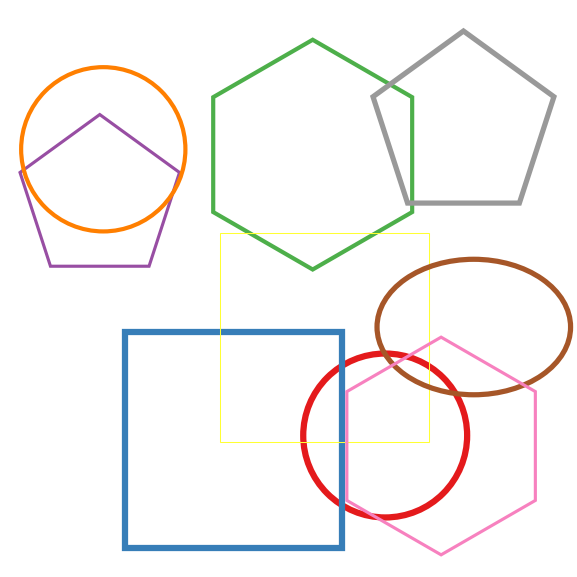[{"shape": "circle", "thickness": 3, "radius": 0.71, "center": [0.667, 0.245]}, {"shape": "square", "thickness": 3, "radius": 0.94, "center": [0.404, 0.237]}, {"shape": "hexagon", "thickness": 2, "radius": 0.99, "center": [0.541, 0.731]}, {"shape": "pentagon", "thickness": 1.5, "radius": 0.73, "center": [0.173, 0.656]}, {"shape": "circle", "thickness": 2, "radius": 0.71, "center": [0.179, 0.741]}, {"shape": "square", "thickness": 0.5, "radius": 0.91, "center": [0.562, 0.415]}, {"shape": "oval", "thickness": 2.5, "radius": 0.84, "center": [0.82, 0.433]}, {"shape": "hexagon", "thickness": 1.5, "radius": 0.94, "center": [0.764, 0.227]}, {"shape": "pentagon", "thickness": 2.5, "radius": 0.82, "center": [0.803, 0.781]}]